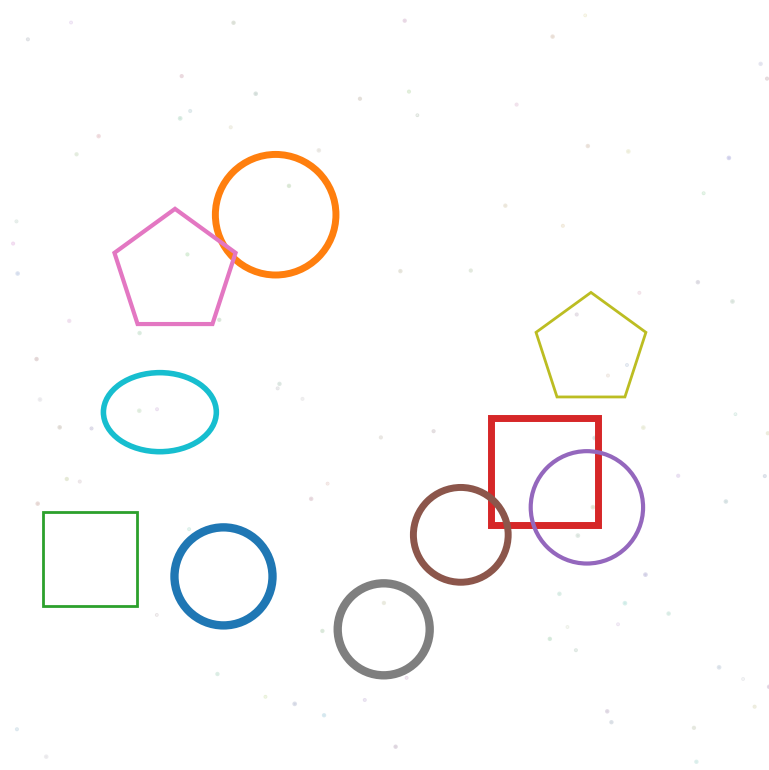[{"shape": "circle", "thickness": 3, "radius": 0.32, "center": [0.29, 0.251]}, {"shape": "circle", "thickness": 2.5, "radius": 0.39, "center": [0.358, 0.721]}, {"shape": "square", "thickness": 1, "radius": 0.3, "center": [0.117, 0.274]}, {"shape": "square", "thickness": 2.5, "radius": 0.35, "center": [0.707, 0.388]}, {"shape": "circle", "thickness": 1.5, "radius": 0.36, "center": [0.762, 0.341]}, {"shape": "circle", "thickness": 2.5, "radius": 0.31, "center": [0.598, 0.305]}, {"shape": "pentagon", "thickness": 1.5, "radius": 0.41, "center": [0.227, 0.646]}, {"shape": "circle", "thickness": 3, "radius": 0.3, "center": [0.498, 0.183]}, {"shape": "pentagon", "thickness": 1, "radius": 0.38, "center": [0.767, 0.545]}, {"shape": "oval", "thickness": 2, "radius": 0.37, "center": [0.208, 0.465]}]